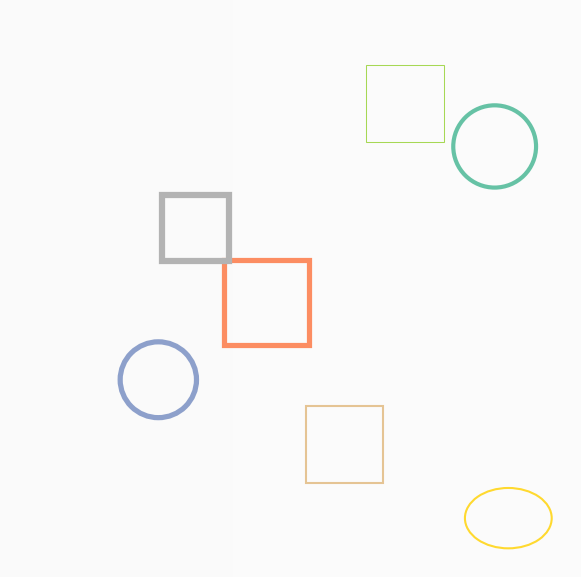[{"shape": "circle", "thickness": 2, "radius": 0.36, "center": [0.851, 0.746]}, {"shape": "square", "thickness": 2.5, "radius": 0.37, "center": [0.459, 0.476]}, {"shape": "circle", "thickness": 2.5, "radius": 0.33, "center": [0.272, 0.342]}, {"shape": "square", "thickness": 0.5, "radius": 0.33, "center": [0.696, 0.82]}, {"shape": "oval", "thickness": 1, "radius": 0.37, "center": [0.875, 0.102]}, {"shape": "square", "thickness": 1, "radius": 0.33, "center": [0.593, 0.23]}, {"shape": "square", "thickness": 3, "radius": 0.29, "center": [0.336, 0.605]}]